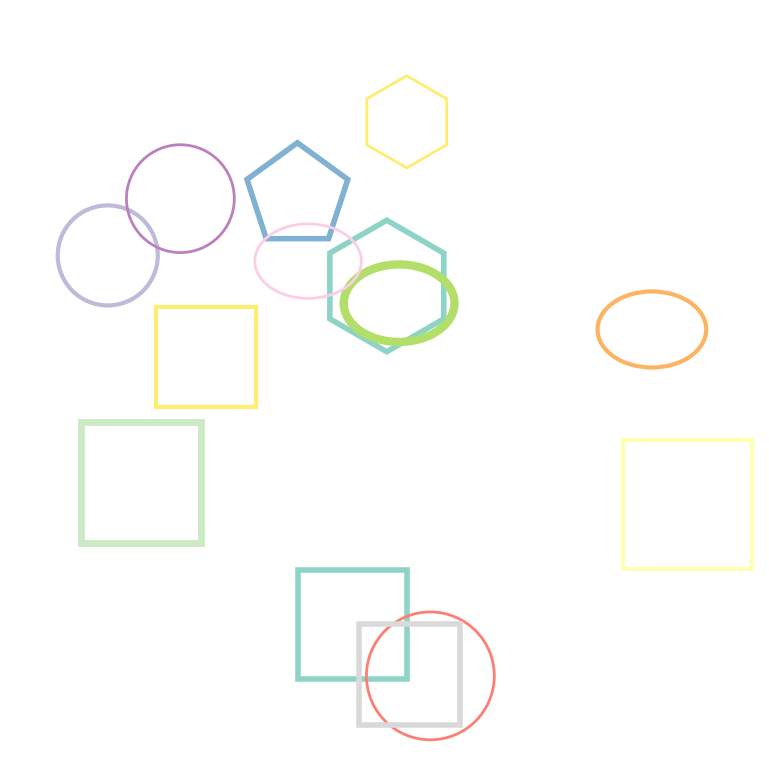[{"shape": "square", "thickness": 2, "radius": 0.35, "center": [0.458, 0.189]}, {"shape": "hexagon", "thickness": 2, "radius": 0.43, "center": [0.502, 0.629]}, {"shape": "square", "thickness": 1.5, "radius": 0.42, "center": [0.893, 0.344]}, {"shape": "circle", "thickness": 1.5, "radius": 0.32, "center": [0.14, 0.668]}, {"shape": "circle", "thickness": 1, "radius": 0.42, "center": [0.559, 0.122]}, {"shape": "pentagon", "thickness": 2, "radius": 0.34, "center": [0.386, 0.746]}, {"shape": "oval", "thickness": 1.5, "radius": 0.35, "center": [0.847, 0.572]}, {"shape": "oval", "thickness": 3, "radius": 0.36, "center": [0.518, 0.606]}, {"shape": "oval", "thickness": 1, "radius": 0.35, "center": [0.4, 0.661]}, {"shape": "square", "thickness": 2, "radius": 0.33, "center": [0.532, 0.124]}, {"shape": "circle", "thickness": 1, "radius": 0.35, "center": [0.234, 0.742]}, {"shape": "square", "thickness": 2.5, "radius": 0.39, "center": [0.183, 0.374]}, {"shape": "hexagon", "thickness": 1, "radius": 0.3, "center": [0.528, 0.842]}, {"shape": "square", "thickness": 1.5, "radius": 0.32, "center": [0.268, 0.536]}]